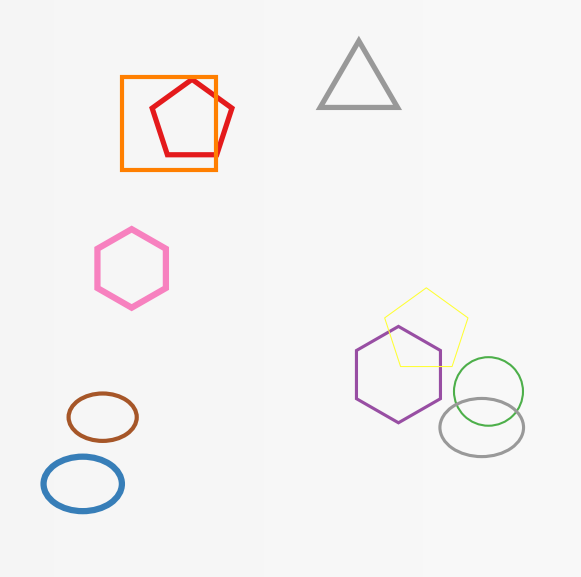[{"shape": "pentagon", "thickness": 2.5, "radius": 0.36, "center": [0.33, 0.79]}, {"shape": "oval", "thickness": 3, "radius": 0.34, "center": [0.142, 0.161]}, {"shape": "circle", "thickness": 1, "radius": 0.3, "center": [0.84, 0.321]}, {"shape": "hexagon", "thickness": 1.5, "radius": 0.42, "center": [0.686, 0.35]}, {"shape": "square", "thickness": 2, "radius": 0.4, "center": [0.291, 0.786]}, {"shape": "pentagon", "thickness": 0.5, "radius": 0.38, "center": [0.733, 0.425]}, {"shape": "oval", "thickness": 2, "radius": 0.29, "center": [0.177, 0.277]}, {"shape": "hexagon", "thickness": 3, "radius": 0.34, "center": [0.227, 0.534]}, {"shape": "oval", "thickness": 1.5, "radius": 0.36, "center": [0.829, 0.259]}, {"shape": "triangle", "thickness": 2.5, "radius": 0.38, "center": [0.617, 0.851]}]